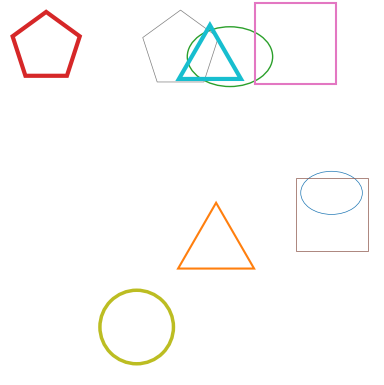[{"shape": "oval", "thickness": 0.5, "radius": 0.4, "center": [0.861, 0.499]}, {"shape": "triangle", "thickness": 1.5, "radius": 0.57, "center": [0.561, 0.359]}, {"shape": "oval", "thickness": 1, "radius": 0.55, "center": [0.597, 0.853]}, {"shape": "pentagon", "thickness": 3, "radius": 0.46, "center": [0.12, 0.877]}, {"shape": "square", "thickness": 0.5, "radius": 0.47, "center": [0.863, 0.443]}, {"shape": "square", "thickness": 1.5, "radius": 0.53, "center": [0.767, 0.886]}, {"shape": "pentagon", "thickness": 0.5, "radius": 0.52, "center": [0.469, 0.871]}, {"shape": "circle", "thickness": 2.5, "radius": 0.48, "center": [0.355, 0.151]}, {"shape": "triangle", "thickness": 3, "radius": 0.47, "center": [0.545, 0.841]}]